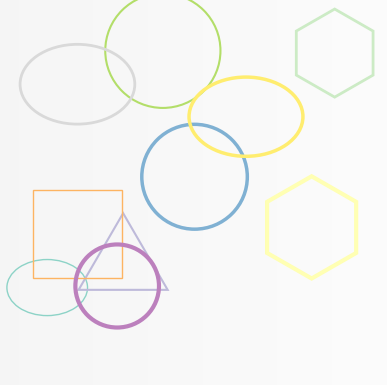[{"shape": "oval", "thickness": 1, "radius": 0.52, "center": [0.122, 0.253]}, {"shape": "hexagon", "thickness": 3, "radius": 0.66, "center": [0.804, 0.409]}, {"shape": "triangle", "thickness": 1.5, "radius": 0.66, "center": [0.318, 0.313]}, {"shape": "circle", "thickness": 2.5, "radius": 0.68, "center": [0.502, 0.541]}, {"shape": "square", "thickness": 1, "radius": 0.57, "center": [0.2, 0.393]}, {"shape": "circle", "thickness": 1.5, "radius": 0.74, "center": [0.42, 0.868]}, {"shape": "oval", "thickness": 2, "radius": 0.74, "center": [0.2, 0.781]}, {"shape": "circle", "thickness": 3, "radius": 0.54, "center": [0.302, 0.257]}, {"shape": "hexagon", "thickness": 2, "radius": 0.57, "center": [0.864, 0.862]}, {"shape": "oval", "thickness": 2.5, "radius": 0.73, "center": [0.635, 0.697]}]